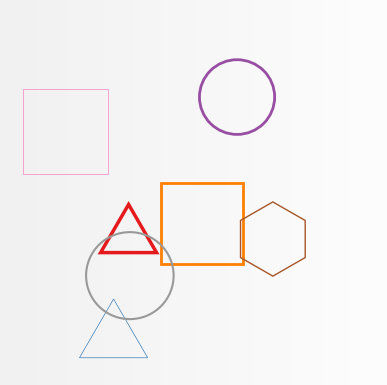[{"shape": "triangle", "thickness": 2.5, "radius": 0.42, "center": [0.332, 0.386]}, {"shape": "triangle", "thickness": 0.5, "radius": 0.51, "center": [0.293, 0.122]}, {"shape": "circle", "thickness": 2, "radius": 0.49, "center": [0.612, 0.748]}, {"shape": "square", "thickness": 2, "radius": 0.53, "center": [0.52, 0.419]}, {"shape": "hexagon", "thickness": 1, "radius": 0.48, "center": [0.704, 0.379]}, {"shape": "square", "thickness": 0.5, "radius": 0.55, "center": [0.169, 0.658]}, {"shape": "circle", "thickness": 1.5, "radius": 0.56, "center": [0.335, 0.284]}]